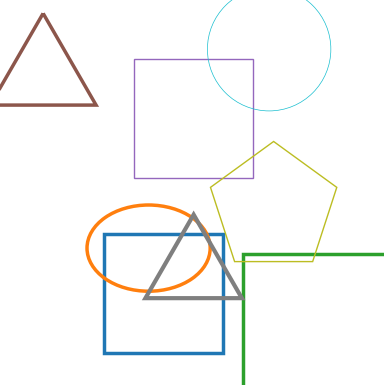[{"shape": "square", "thickness": 2.5, "radius": 0.77, "center": [0.425, 0.237]}, {"shape": "oval", "thickness": 2.5, "radius": 0.8, "center": [0.386, 0.356]}, {"shape": "square", "thickness": 2.5, "radius": 0.93, "center": [0.819, 0.153]}, {"shape": "square", "thickness": 1, "radius": 0.77, "center": [0.502, 0.692]}, {"shape": "triangle", "thickness": 2.5, "radius": 0.79, "center": [0.112, 0.806]}, {"shape": "triangle", "thickness": 3, "radius": 0.72, "center": [0.503, 0.298]}, {"shape": "pentagon", "thickness": 1, "radius": 0.86, "center": [0.711, 0.46]}, {"shape": "circle", "thickness": 0.5, "radius": 0.8, "center": [0.699, 0.872]}]